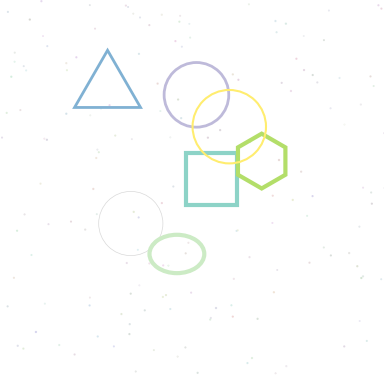[{"shape": "square", "thickness": 3, "radius": 0.33, "center": [0.549, 0.536]}, {"shape": "circle", "thickness": 2, "radius": 0.42, "center": [0.51, 0.754]}, {"shape": "triangle", "thickness": 2, "radius": 0.49, "center": [0.279, 0.77]}, {"shape": "hexagon", "thickness": 3, "radius": 0.36, "center": [0.68, 0.582]}, {"shape": "circle", "thickness": 0.5, "radius": 0.42, "center": [0.34, 0.419]}, {"shape": "oval", "thickness": 3, "radius": 0.36, "center": [0.459, 0.34]}, {"shape": "circle", "thickness": 1.5, "radius": 0.48, "center": [0.596, 0.671]}]